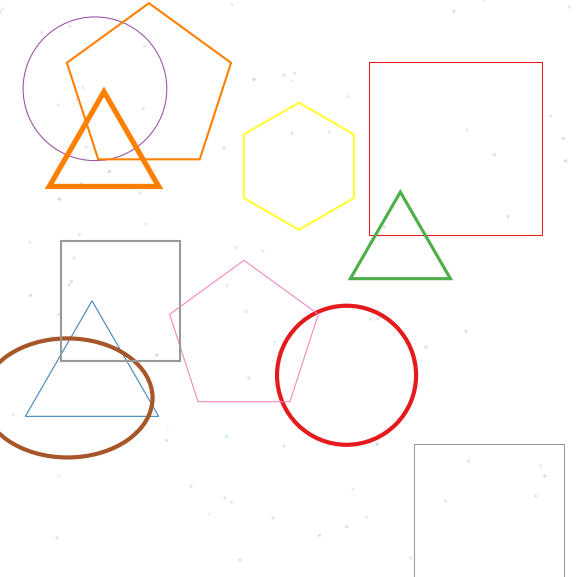[{"shape": "square", "thickness": 0.5, "radius": 0.75, "center": [0.79, 0.742]}, {"shape": "circle", "thickness": 2, "radius": 0.6, "center": [0.6, 0.349]}, {"shape": "triangle", "thickness": 0.5, "radius": 0.67, "center": [0.159, 0.345]}, {"shape": "triangle", "thickness": 1.5, "radius": 0.5, "center": [0.693, 0.567]}, {"shape": "circle", "thickness": 0.5, "radius": 0.62, "center": [0.164, 0.845]}, {"shape": "triangle", "thickness": 2.5, "radius": 0.55, "center": [0.18, 0.731]}, {"shape": "pentagon", "thickness": 1, "radius": 0.75, "center": [0.258, 0.844]}, {"shape": "hexagon", "thickness": 1, "radius": 0.55, "center": [0.518, 0.711]}, {"shape": "oval", "thickness": 2, "radius": 0.74, "center": [0.117, 0.31]}, {"shape": "pentagon", "thickness": 0.5, "radius": 0.68, "center": [0.422, 0.413]}, {"shape": "square", "thickness": 0.5, "radius": 0.65, "center": [0.847, 0.101]}, {"shape": "square", "thickness": 1, "radius": 0.52, "center": [0.209, 0.478]}]